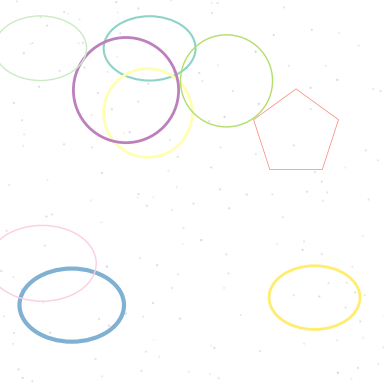[{"shape": "oval", "thickness": 1.5, "radius": 0.6, "center": [0.389, 0.874]}, {"shape": "circle", "thickness": 2, "radius": 0.58, "center": [0.384, 0.707]}, {"shape": "pentagon", "thickness": 0.5, "radius": 0.58, "center": [0.769, 0.653]}, {"shape": "oval", "thickness": 3, "radius": 0.68, "center": [0.186, 0.207]}, {"shape": "circle", "thickness": 1, "radius": 0.6, "center": [0.588, 0.79]}, {"shape": "oval", "thickness": 1, "radius": 0.7, "center": [0.109, 0.316]}, {"shape": "circle", "thickness": 2, "radius": 0.68, "center": [0.327, 0.766]}, {"shape": "oval", "thickness": 1, "radius": 0.6, "center": [0.105, 0.875]}, {"shape": "oval", "thickness": 2, "radius": 0.59, "center": [0.817, 0.227]}]